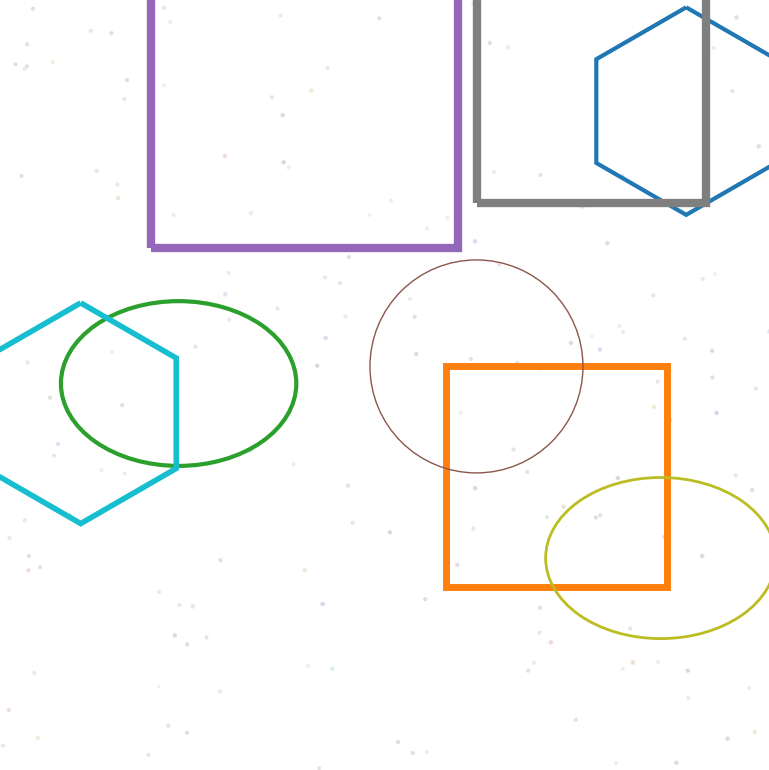[{"shape": "hexagon", "thickness": 1.5, "radius": 0.67, "center": [0.891, 0.856]}, {"shape": "square", "thickness": 2.5, "radius": 0.72, "center": [0.723, 0.381]}, {"shape": "oval", "thickness": 1.5, "radius": 0.76, "center": [0.232, 0.502]}, {"shape": "square", "thickness": 3, "radius": 1.0, "center": [0.396, 0.877]}, {"shape": "circle", "thickness": 0.5, "radius": 0.69, "center": [0.619, 0.524]}, {"shape": "square", "thickness": 3, "radius": 0.74, "center": [0.768, 0.886]}, {"shape": "oval", "thickness": 1, "radius": 0.75, "center": [0.858, 0.275]}, {"shape": "hexagon", "thickness": 2, "radius": 0.72, "center": [0.105, 0.463]}]